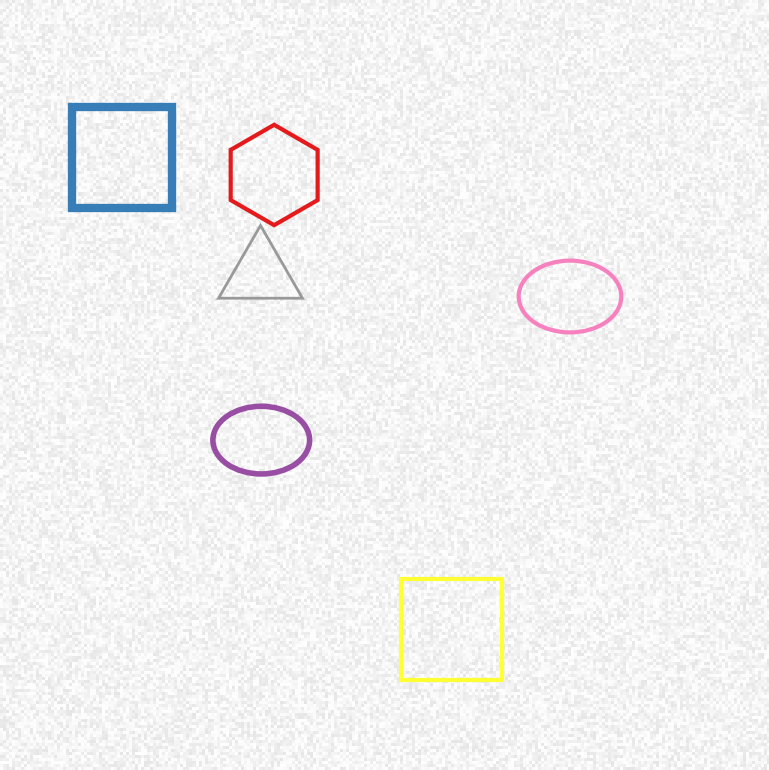[{"shape": "hexagon", "thickness": 1.5, "radius": 0.33, "center": [0.356, 0.773]}, {"shape": "square", "thickness": 3, "radius": 0.33, "center": [0.158, 0.796]}, {"shape": "oval", "thickness": 2, "radius": 0.31, "center": [0.339, 0.428]}, {"shape": "square", "thickness": 1.5, "radius": 0.33, "center": [0.586, 0.182]}, {"shape": "oval", "thickness": 1.5, "radius": 0.33, "center": [0.74, 0.615]}, {"shape": "triangle", "thickness": 1, "radius": 0.31, "center": [0.338, 0.644]}]